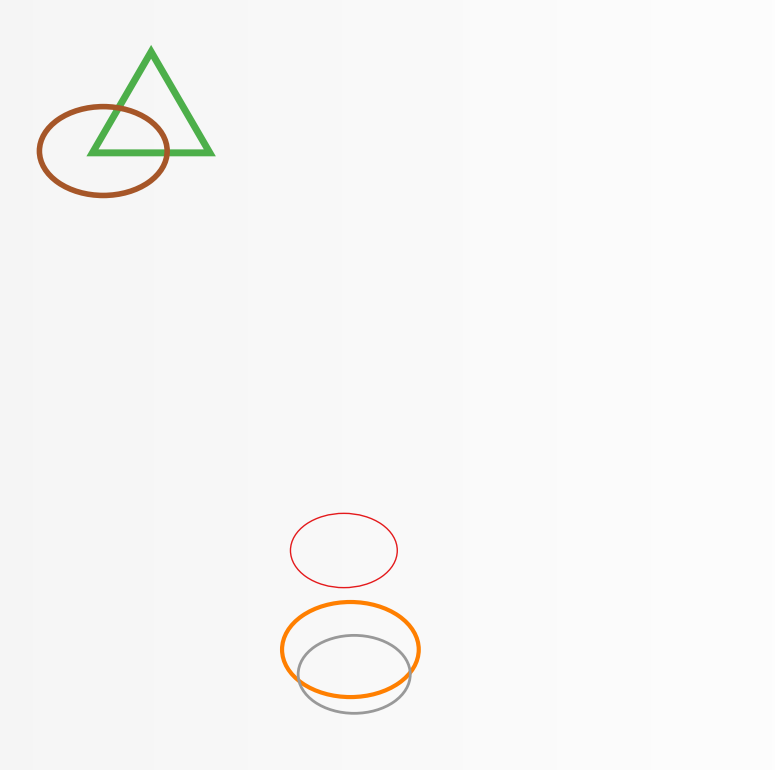[{"shape": "oval", "thickness": 0.5, "radius": 0.34, "center": [0.444, 0.285]}, {"shape": "triangle", "thickness": 2.5, "radius": 0.44, "center": [0.195, 0.845]}, {"shape": "oval", "thickness": 1.5, "radius": 0.44, "center": [0.452, 0.156]}, {"shape": "oval", "thickness": 2, "radius": 0.41, "center": [0.133, 0.804]}, {"shape": "oval", "thickness": 1, "radius": 0.36, "center": [0.457, 0.124]}]